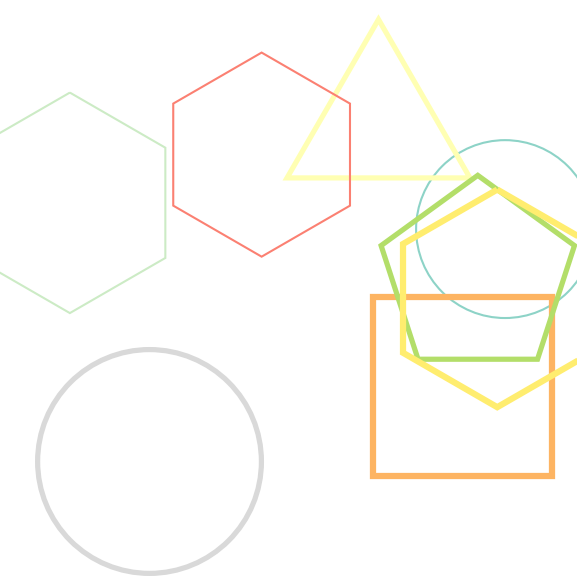[{"shape": "circle", "thickness": 1, "radius": 0.77, "center": [0.875, 0.602]}, {"shape": "triangle", "thickness": 2.5, "radius": 0.91, "center": [0.655, 0.783]}, {"shape": "hexagon", "thickness": 1, "radius": 0.88, "center": [0.453, 0.731]}, {"shape": "square", "thickness": 3, "radius": 0.78, "center": [0.8, 0.33]}, {"shape": "pentagon", "thickness": 2.5, "radius": 0.88, "center": [0.827, 0.519]}, {"shape": "circle", "thickness": 2.5, "radius": 0.97, "center": [0.259, 0.2]}, {"shape": "hexagon", "thickness": 1, "radius": 0.95, "center": [0.121, 0.648]}, {"shape": "hexagon", "thickness": 3, "radius": 0.94, "center": [0.861, 0.482]}]